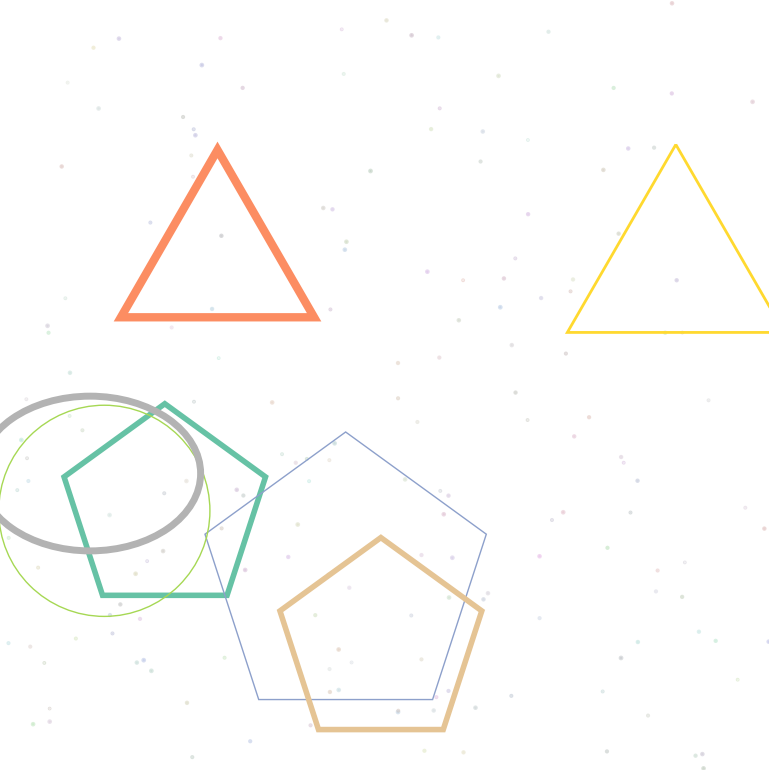[{"shape": "pentagon", "thickness": 2, "radius": 0.69, "center": [0.214, 0.338]}, {"shape": "triangle", "thickness": 3, "radius": 0.72, "center": [0.282, 0.66]}, {"shape": "pentagon", "thickness": 0.5, "radius": 0.96, "center": [0.449, 0.247]}, {"shape": "circle", "thickness": 0.5, "radius": 0.69, "center": [0.135, 0.337]}, {"shape": "triangle", "thickness": 1, "radius": 0.81, "center": [0.878, 0.65]}, {"shape": "pentagon", "thickness": 2, "radius": 0.69, "center": [0.495, 0.164]}, {"shape": "oval", "thickness": 2.5, "radius": 0.72, "center": [0.117, 0.385]}]